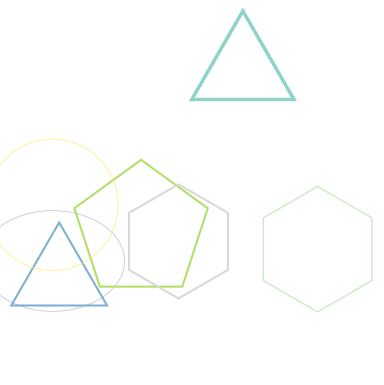[{"shape": "triangle", "thickness": 2.5, "radius": 0.77, "center": [0.631, 0.818]}, {"shape": "oval", "thickness": 0.5, "radius": 0.93, "center": [0.137, 0.322]}, {"shape": "triangle", "thickness": 1.5, "radius": 0.72, "center": [0.154, 0.278]}, {"shape": "pentagon", "thickness": 1.5, "radius": 0.91, "center": [0.366, 0.403]}, {"shape": "hexagon", "thickness": 1.5, "radius": 0.74, "center": [0.464, 0.373]}, {"shape": "hexagon", "thickness": 1, "radius": 0.81, "center": [0.825, 0.353]}, {"shape": "circle", "thickness": 0.5, "radius": 0.85, "center": [0.136, 0.468]}]